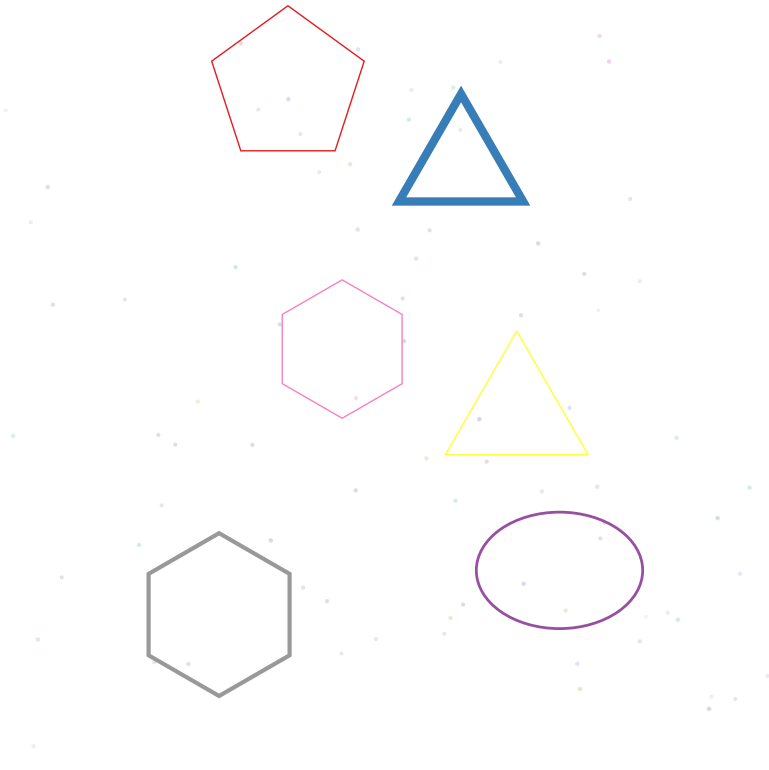[{"shape": "pentagon", "thickness": 0.5, "radius": 0.52, "center": [0.374, 0.888]}, {"shape": "triangle", "thickness": 3, "radius": 0.47, "center": [0.599, 0.785]}, {"shape": "oval", "thickness": 1, "radius": 0.54, "center": [0.727, 0.259]}, {"shape": "triangle", "thickness": 0.5, "radius": 0.54, "center": [0.671, 0.463]}, {"shape": "hexagon", "thickness": 0.5, "radius": 0.45, "center": [0.444, 0.547]}, {"shape": "hexagon", "thickness": 1.5, "radius": 0.53, "center": [0.285, 0.202]}]